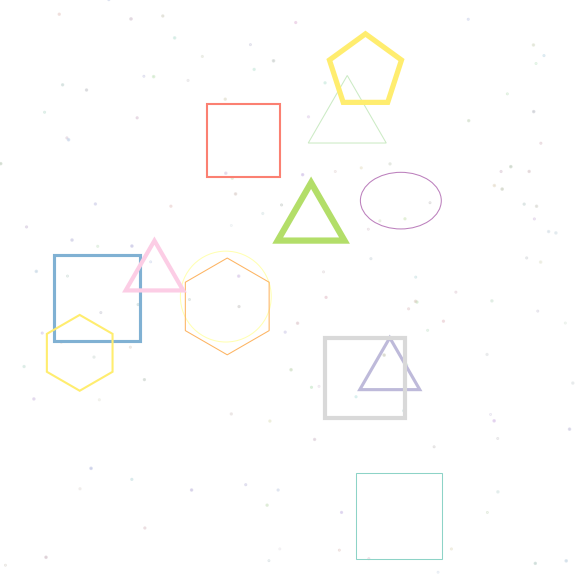[{"shape": "square", "thickness": 0.5, "radius": 0.37, "center": [0.691, 0.105]}, {"shape": "circle", "thickness": 0.5, "radius": 0.39, "center": [0.391, 0.486]}, {"shape": "triangle", "thickness": 1.5, "radius": 0.3, "center": [0.675, 0.354]}, {"shape": "square", "thickness": 1, "radius": 0.31, "center": [0.422, 0.756]}, {"shape": "square", "thickness": 1.5, "radius": 0.37, "center": [0.168, 0.483]}, {"shape": "hexagon", "thickness": 0.5, "radius": 0.42, "center": [0.393, 0.469]}, {"shape": "triangle", "thickness": 3, "radius": 0.33, "center": [0.539, 0.616]}, {"shape": "triangle", "thickness": 2, "radius": 0.29, "center": [0.267, 0.525]}, {"shape": "square", "thickness": 2, "radius": 0.35, "center": [0.632, 0.345]}, {"shape": "oval", "thickness": 0.5, "radius": 0.35, "center": [0.694, 0.652]}, {"shape": "triangle", "thickness": 0.5, "radius": 0.39, "center": [0.601, 0.79]}, {"shape": "hexagon", "thickness": 1, "radius": 0.33, "center": [0.138, 0.388]}, {"shape": "pentagon", "thickness": 2.5, "radius": 0.33, "center": [0.633, 0.875]}]